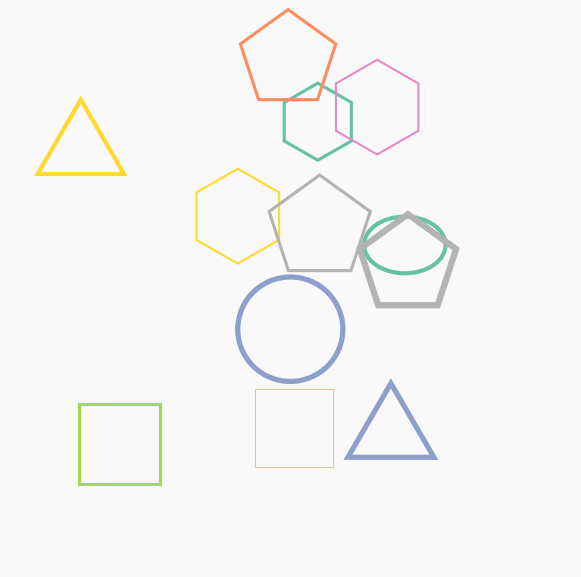[{"shape": "oval", "thickness": 2, "radius": 0.35, "center": [0.696, 0.575]}, {"shape": "hexagon", "thickness": 1.5, "radius": 0.33, "center": [0.547, 0.788]}, {"shape": "pentagon", "thickness": 1.5, "radius": 0.43, "center": [0.496, 0.896]}, {"shape": "circle", "thickness": 2.5, "radius": 0.45, "center": [0.499, 0.429]}, {"shape": "triangle", "thickness": 2.5, "radius": 0.43, "center": [0.673, 0.25]}, {"shape": "hexagon", "thickness": 1, "radius": 0.41, "center": [0.649, 0.814]}, {"shape": "square", "thickness": 1.5, "radius": 0.35, "center": [0.206, 0.231]}, {"shape": "hexagon", "thickness": 1, "radius": 0.41, "center": [0.409, 0.625]}, {"shape": "triangle", "thickness": 2, "radius": 0.43, "center": [0.139, 0.741]}, {"shape": "square", "thickness": 0.5, "radius": 0.34, "center": [0.505, 0.258]}, {"shape": "pentagon", "thickness": 3, "radius": 0.44, "center": [0.702, 0.541]}, {"shape": "pentagon", "thickness": 1.5, "radius": 0.46, "center": [0.55, 0.605]}]